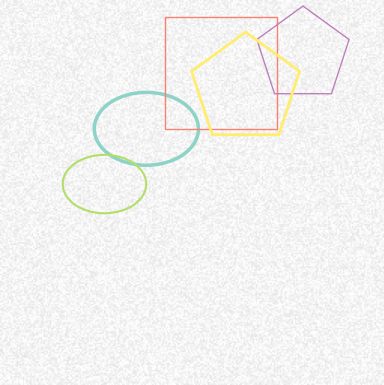[{"shape": "oval", "thickness": 2.5, "radius": 0.68, "center": [0.38, 0.665]}, {"shape": "square", "thickness": 1, "radius": 0.73, "center": [0.574, 0.81]}, {"shape": "oval", "thickness": 1.5, "radius": 0.54, "center": [0.271, 0.522]}, {"shape": "pentagon", "thickness": 1, "radius": 0.63, "center": [0.787, 0.858]}, {"shape": "pentagon", "thickness": 2, "radius": 0.74, "center": [0.638, 0.769]}]